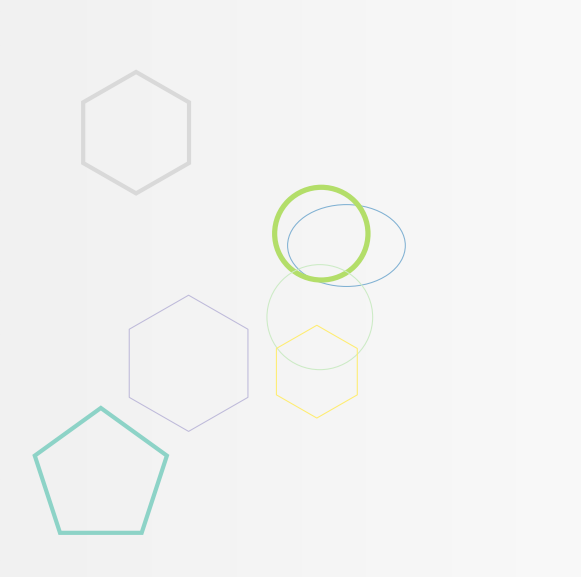[{"shape": "pentagon", "thickness": 2, "radius": 0.6, "center": [0.173, 0.173]}, {"shape": "hexagon", "thickness": 0.5, "radius": 0.59, "center": [0.324, 0.37]}, {"shape": "oval", "thickness": 0.5, "radius": 0.51, "center": [0.596, 0.574]}, {"shape": "circle", "thickness": 2.5, "radius": 0.4, "center": [0.553, 0.595]}, {"shape": "hexagon", "thickness": 2, "radius": 0.53, "center": [0.234, 0.769]}, {"shape": "circle", "thickness": 0.5, "radius": 0.45, "center": [0.55, 0.45]}, {"shape": "hexagon", "thickness": 0.5, "radius": 0.4, "center": [0.545, 0.356]}]